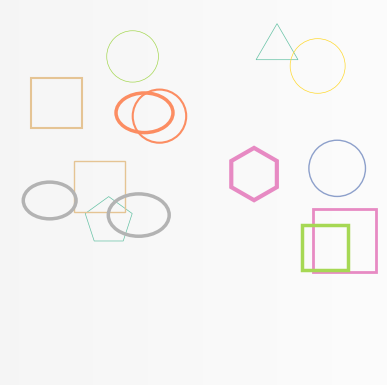[{"shape": "triangle", "thickness": 0.5, "radius": 0.31, "center": [0.715, 0.876]}, {"shape": "pentagon", "thickness": 0.5, "radius": 0.32, "center": [0.281, 0.426]}, {"shape": "circle", "thickness": 1.5, "radius": 0.35, "center": [0.412, 0.698]}, {"shape": "oval", "thickness": 2.5, "radius": 0.37, "center": [0.373, 0.707]}, {"shape": "circle", "thickness": 1, "radius": 0.37, "center": [0.87, 0.563]}, {"shape": "hexagon", "thickness": 3, "radius": 0.34, "center": [0.656, 0.548]}, {"shape": "square", "thickness": 2, "radius": 0.41, "center": [0.889, 0.374]}, {"shape": "square", "thickness": 2.5, "radius": 0.29, "center": [0.839, 0.357]}, {"shape": "circle", "thickness": 0.5, "radius": 0.33, "center": [0.342, 0.853]}, {"shape": "circle", "thickness": 0.5, "radius": 0.35, "center": [0.82, 0.829]}, {"shape": "square", "thickness": 1.5, "radius": 0.33, "center": [0.145, 0.732]}, {"shape": "square", "thickness": 1, "radius": 0.33, "center": [0.256, 0.516]}, {"shape": "oval", "thickness": 2.5, "radius": 0.34, "center": [0.128, 0.479]}, {"shape": "oval", "thickness": 2.5, "radius": 0.39, "center": [0.358, 0.441]}]